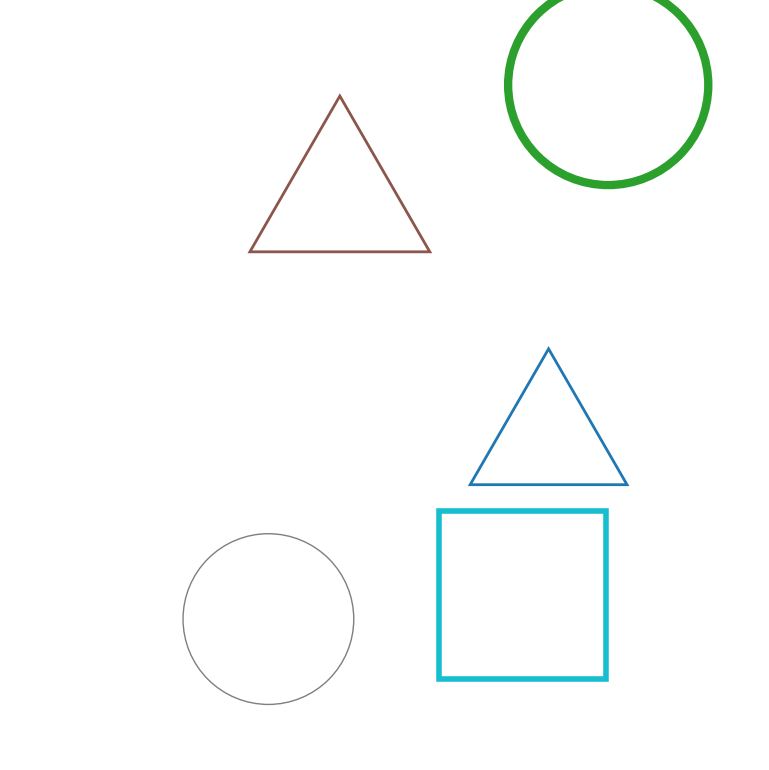[{"shape": "triangle", "thickness": 1, "radius": 0.59, "center": [0.712, 0.429]}, {"shape": "circle", "thickness": 3, "radius": 0.65, "center": [0.79, 0.89]}, {"shape": "triangle", "thickness": 1, "radius": 0.67, "center": [0.441, 0.74]}, {"shape": "circle", "thickness": 0.5, "radius": 0.55, "center": [0.349, 0.196]}, {"shape": "square", "thickness": 2, "radius": 0.54, "center": [0.679, 0.227]}]